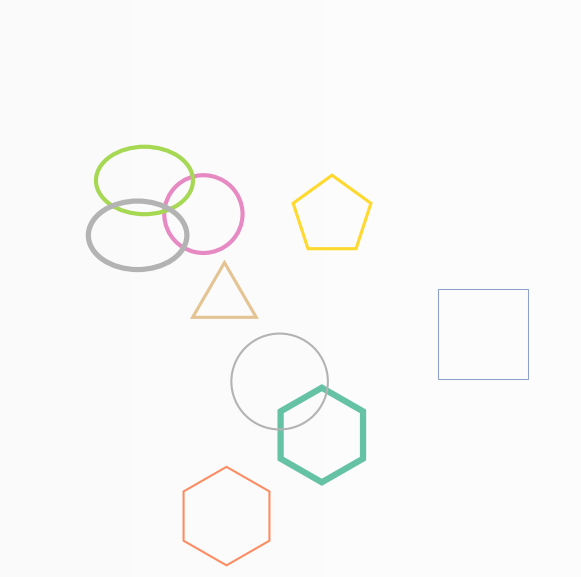[{"shape": "hexagon", "thickness": 3, "radius": 0.41, "center": [0.554, 0.246]}, {"shape": "hexagon", "thickness": 1, "radius": 0.43, "center": [0.39, 0.105]}, {"shape": "square", "thickness": 0.5, "radius": 0.39, "center": [0.831, 0.421]}, {"shape": "circle", "thickness": 2, "radius": 0.34, "center": [0.35, 0.628]}, {"shape": "oval", "thickness": 2, "radius": 0.42, "center": [0.249, 0.687]}, {"shape": "pentagon", "thickness": 1.5, "radius": 0.35, "center": [0.571, 0.625]}, {"shape": "triangle", "thickness": 1.5, "radius": 0.32, "center": [0.386, 0.481]}, {"shape": "circle", "thickness": 1, "radius": 0.42, "center": [0.481, 0.339]}, {"shape": "oval", "thickness": 2.5, "radius": 0.42, "center": [0.237, 0.592]}]